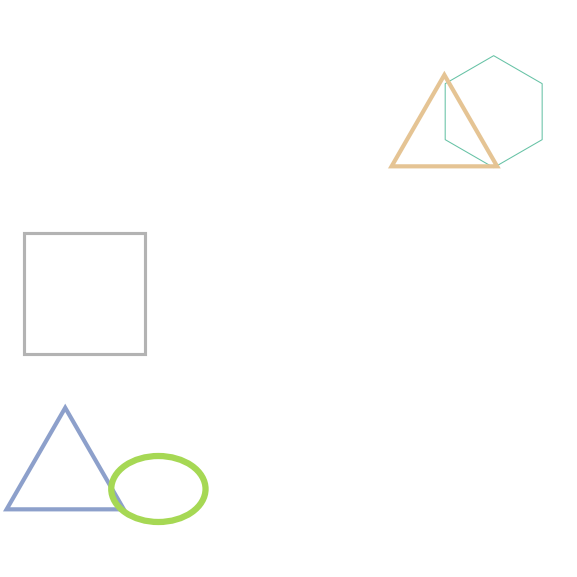[{"shape": "hexagon", "thickness": 0.5, "radius": 0.48, "center": [0.855, 0.806]}, {"shape": "triangle", "thickness": 2, "radius": 0.59, "center": [0.113, 0.176]}, {"shape": "oval", "thickness": 3, "radius": 0.41, "center": [0.274, 0.152]}, {"shape": "triangle", "thickness": 2, "radius": 0.53, "center": [0.769, 0.764]}, {"shape": "square", "thickness": 1.5, "radius": 0.52, "center": [0.146, 0.491]}]